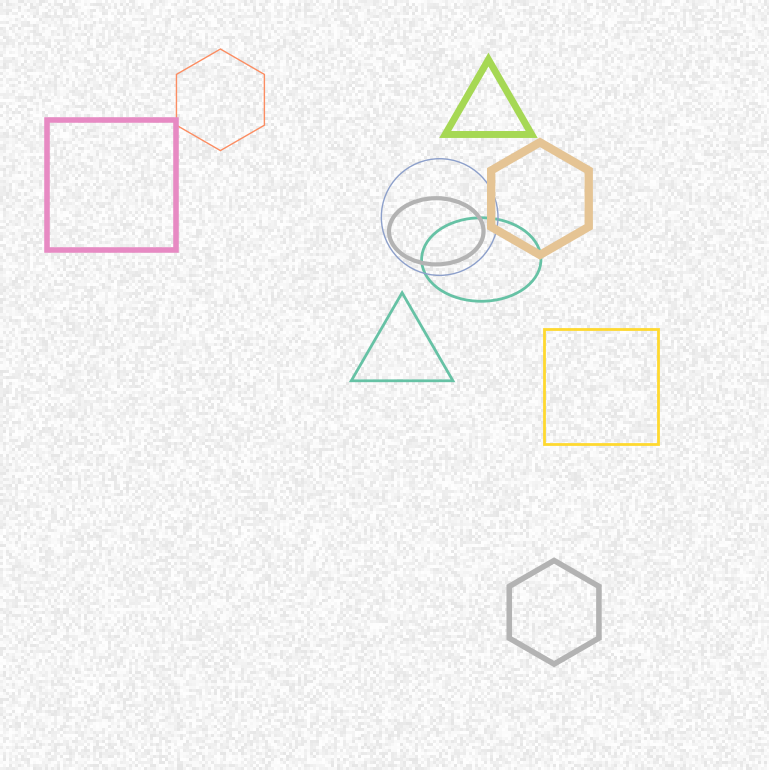[{"shape": "oval", "thickness": 1, "radius": 0.39, "center": [0.625, 0.663]}, {"shape": "triangle", "thickness": 1, "radius": 0.38, "center": [0.522, 0.544]}, {"shape": "hexagon", "thickness": 0.5, "radius": 0.33, "center": [0.286, 0.87]}, {"shape": "circle", "thickness": 0.5, "radius": 0.38, "center": [0.571, 0.718]}, {"shape": "square", "thickness": 2, "radius": 0.42, "center": [0.145, 0.76]}, {"shape": "triangle", "thickness": 2.5, "radius": 0.32, "center": [0.634, 0.858]}, {"shape": "square", "thickness": 1, "radius": 0.37, "center": [0.78, 0.498]}, {"shape": "hexagon", "thickness": 3, "radius": 0.37, "center": [0.701, 0.742]}, {"shape": "oval", "thickness": 1.5, "radius": 0.31, "center": [0.567, 0.7]}, {"shape": "hexagon", "thickness": 2, "radius": 0.34, "center": [0.72, 0.205]}]